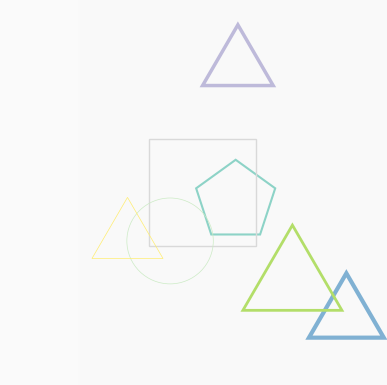[{"shape": "pentagon", "thickness": 1.5, "radius": 0.54, "center": [0.608, 0.478]}, {"shape": "triangle", "thickness": 2.5, "radius": 0.53, "center": [0.614, 0.83]}, {"shape": "triangle", "thickness": 3, "radius": 0.56, "center": [0.894, 0.179]}, {"shape": "triangle", "thickness": 2, "radius": 0.74, "center": [0.755, 0.268]}, {"shape": "square", "thickness": 1, "radius": 0.69, "center": [0.522, 0.5]}, {"shape": "circle", "thickness": 0.5, "radius": 0.56, "center": [0.439, 0.374]}, {"shape": "triangle", "thickness": 0.5, "radius": 0.53, "center": [0.329, 0.381]}]